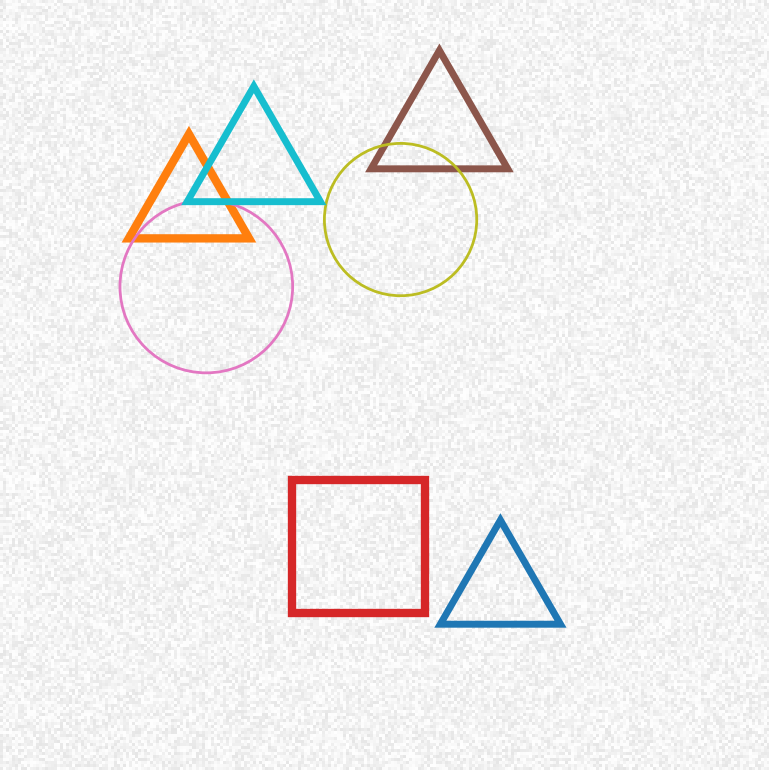[{"shape": "triangle", "thickness": 2.5, "radius": 0.45, "center": [0.65, 0.234]}, {"shape": "triangle", "thickness": 3, "radius": 0.45, "center": [0.245, 0.736]}, {"shape": "square", "thickness": 3, "radius": 0.43, "center": [0.466, 0.291]}, {"shape": "triangle", "thickness": 2.5, "radius": 0.51, "center": [0.571, 0.832]}, {"shape": "circle", "thickness": 1, "radius": 0.56, "center": [0.268, 0.628]}, {"shape": "circle", "thickness": 1, "radius": 0.49, "center": [0.52, 0.715]}, {"shape": "triangle", "thickness": 2.5, "radius": 0.5, "center": [0.33, 0.788]}]